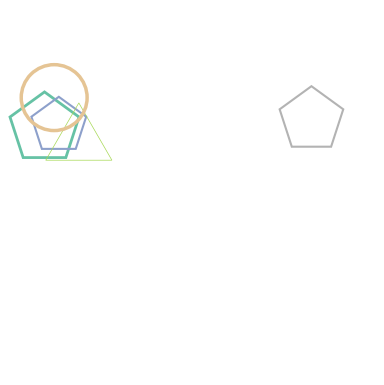[{"shape": "pentagon", "thickness": 2, "radius": 0.47, "center": [0.116, 0.667]}, {"shape": "pentagon", "thickness": 1.5, "radius": 0.37, "center": [0.153, 0.674]}, {"shape": "triangle", "thickness": 0.5, "radius": 0.5, "center": [0.205, 0.633]}, {"shape": "circle", "thickness": 2.5, "radius": 0.43, "center": [0.141, 0.746]}, {"shape": "pentagon", "thickness": 1.5, "radius": 0.43, "center": [0.809, 0.689]}]